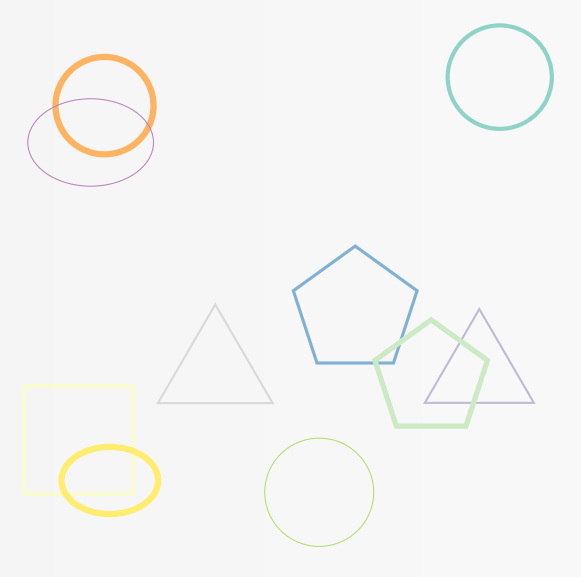[{"shape": "circle", "thickness": 2, "radius": 0.45, "center": [0.86, 0.866]}, {"shape": "square", "thickness": 1, "radius": 0.47, "center": [0.135, 0.237]}, {"shape": "triangle", "thickness": 1, "radius": 0.54, "center": [0.825, 0.356]}, {"shape": "pentagon", "thickness": 1.5, "radius": 0.56, "center": [0.611, 0.461]}, {"shape": "circle", "thickness": 3, "radius": 0.42, "center": [0.18, 0.816]}, {"shape": "circle", "thickness": 0.5, "radius": 0.47, "center": [0.549, 0.147]}, {"shape": "triangle", "thickness": 1, "radius": 0.57, "center": [0.37, 0.358]}, {"shape": "oval", "thickness": 0.5, "radius": 0.54, "center": [0.156, 0.752]}, {"shape": "pentagon", "thickness": 2.5, "radius": 0.51, "center": [0.742, 0.344]}, {"shape": "oval", "thickness": 3, "radius": 0.42, "center": [0.189, 0.167]}]